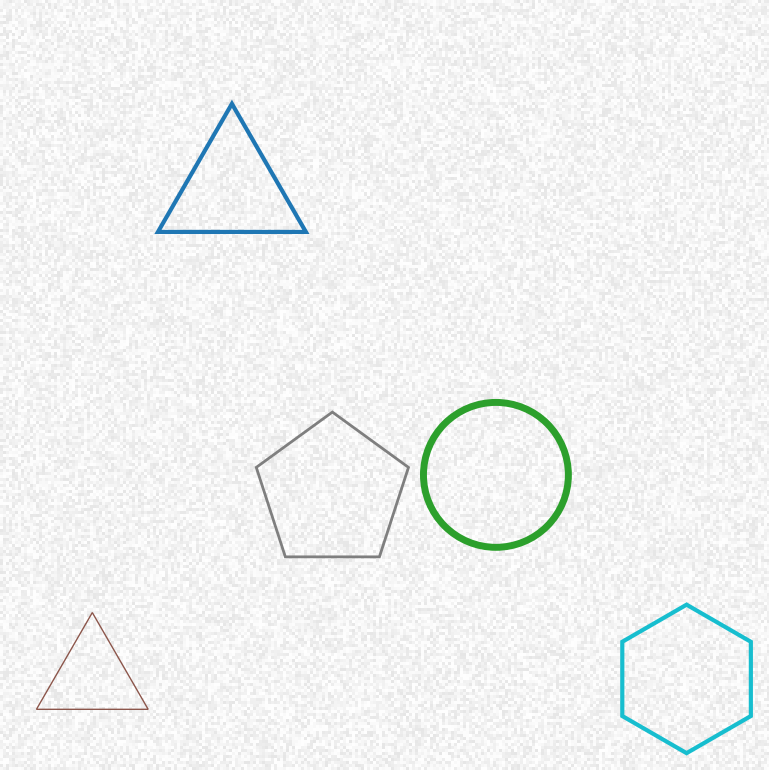[{"shape": "triangle", "thickness": 1.5, "radius": 0.55, "center": [0.301, 0.754]}, {"shape": "circle", "thickness": 2.5, "radius": 0.47, "center": [0.644, 0.383]}, {"shape": "triangle", "thickness": 0.5, "radius": 0.42, "center": [0.12, 0.121]}, {"shape": "pentagon", "thickness": 1, "radius": 0.52, "center": [0.432, 0.361]}, {"shape": "hexagon", "thickness": 1.5, "radius": 0.48, "center": [0.892, 0.118]}]